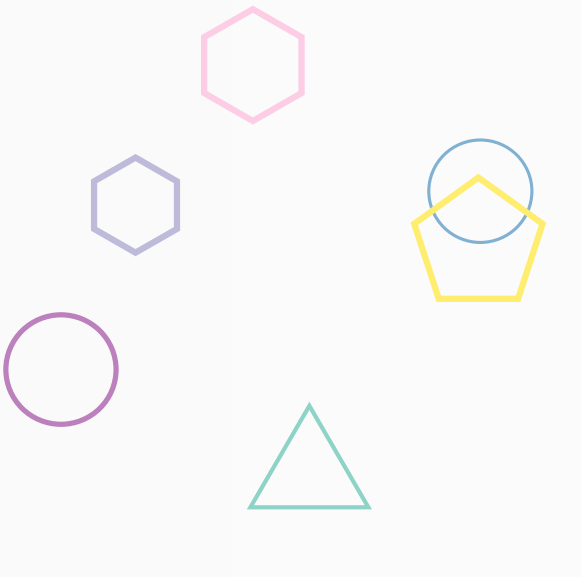[{"shape": "triangle", "thickness": 2, "radius": 0.59, "center": [0.532, 0.179]}, {"shape": "hexagon", "thickness": 3, "radius": 0.41, "center": [0.233, 0.644]}, {"shape": "circle", "thickness": 1.5, "radius": 0.44, "center": [0.826, 0.668]}, {"shape": "hexagon", "thickness": 3, "radius": 0.48, "center": [0.435, 0.886]}, {"shape": "circle", "thickness": 2.5, "radius": 0.47, "center": [0.105, 0.359]}, {"shape": "pentagon", "thickness": 3, "radius": 0.58, "center": [0.823, 0.576]}]